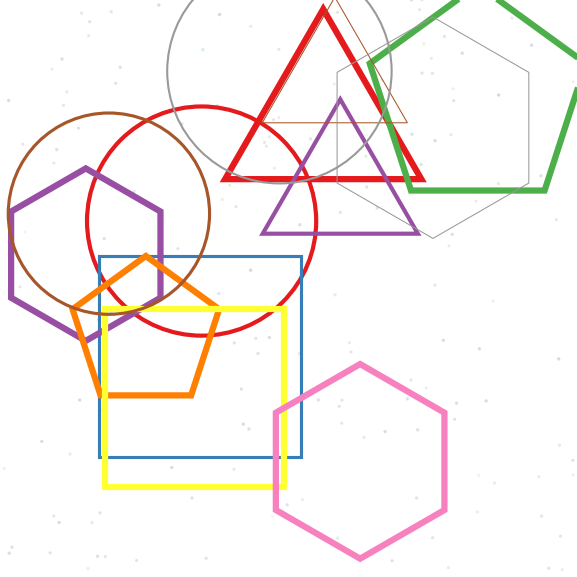[{"shape": "circle", "thickness": 2, "radius": 0.99, "center": [0.349, 0.616]}, {"shape": "triangle", "thickness": 3, "radius": 0.98, "center": [0.56, 0.787]}, {"shape": "square", "thickness": 1.5, "radius": 0.87, "center": [0.346, 0.381]}, {"shape": "pentagon", "thickness": 3, "radius": 0.98, "center": [0.827, 0.828]}, {"shape": "triangle", "thickness": 2, "radius": 0.78, "center": [0.589, 0.672]}, {"shape": "hexagon", "thickness": 3, "radius": 0.75, "center": [0.149, 0.558]}, {"shape": "pentagon", "thickness": 3, "radius": 0.67, "center": [0.253, 0.422]}, {"shape": "square", "thickness": 3, "radius": 0.77, "center": [0.337, 0.31]}, {"shape": "circle", "thickness": 1.5, "radius": 0.87, "center": [0.189, 0.629]}, {"shape": "triangle", "thickness": 0.5, "radius": 0.73, "center": [0.58, 0.859]}, {"shape": "hexagon", "thickness": 3, "radius": 0.84, "center": [0.624, 0.2]}, {"shape": "hexagon", "thickness": 0.5, "radius": 0.96, "center": [0.75, 0.778]}, {"shape": "circle", "thickness": 1, "radius": 0.97, "center": [0.484, 0.876]}]